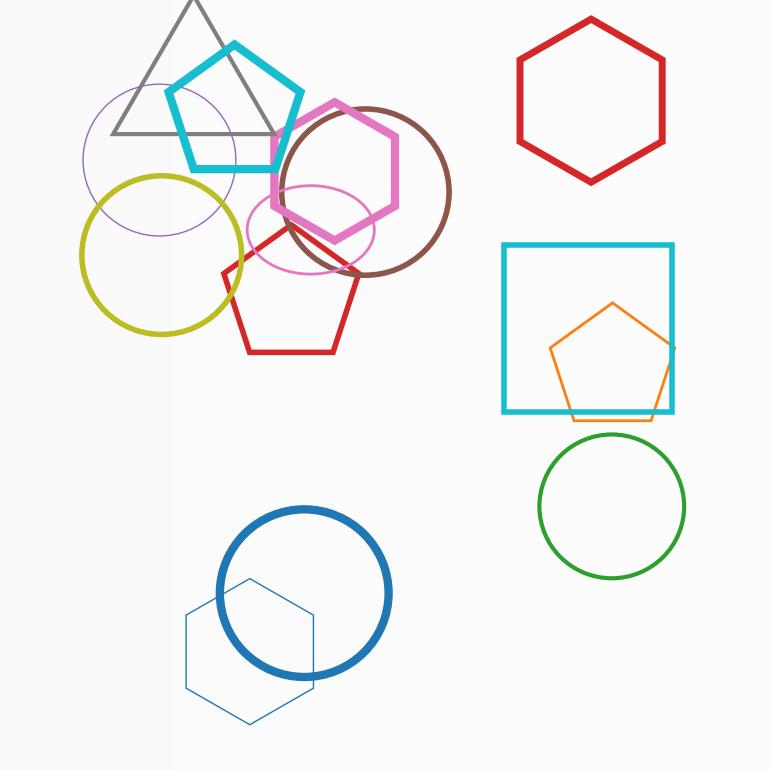[{"shape": "hexagon", "thickness": 0.5, "radius": 0.47, "center": [0.322, 0.154]}, {"shape": "circle", "thickness": 3, "radius": 0.54, "center": [0.393, 0.23]}, {"shape": "pentagon", "thickness": 1, "radius": 0.42, "center": [0.79, 0.522]}, {"shape": "circle", "thickness": 1.5, "radius": 0.47, "center": [0.789, 0.342]}, {"shape": "hexagon", "thickness": 2.5, "radius": 0.53, "center": [0.763, 0.869]}, {"shape": "pentagon", "thickness": 2, "radius": 0.46, "center": [0.376, 0.616]}, {"shape": "circle", "thickness": 0.5, "radius": 0.49, "center": [0.206, 0.792]}, {"shape": "circle", "thickness": 2, "radius": 0.54, "center": [0.471, 0.751]}, {"shape": "hexagon", "thickness": 3, "radius": 0.45, "center": [0.432, 0.777]}, {"shape": "oval", "thickness": 1, "radius": 0.41, "center": [0.401, 0.701]}, {"shape": "triangle", "thickness": 1.5, "radius": 0.6, "center": [0.25, 0.886]}, {"shape": "circle", "thickness": 2, "radius": 0.52, "center": [0.209, 0.669]}, {"shape": "square", "thickness": 2, "radius": 0.54, "center": [0.759, 0.573]}, {"shape": "pentagon", "thickness": 3, "radius": 0.45, "center": [0.303, 0.853]}]